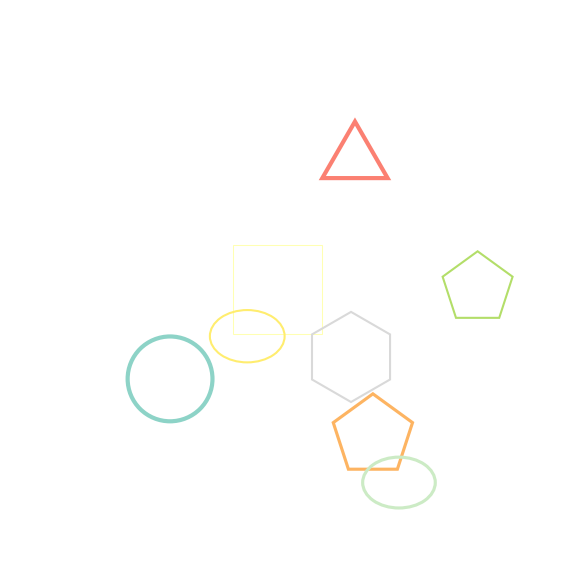[{"shape": "circle", "thickness": 2, "radius": 0.37, "center": [0.294, 0.343]}, {"shape": "square", "thickness": 0.5, "radius": 0.39, "center": [0.48, 0.498]}, {"shape": "triangle", "thickness": 2, "radius": 0.33, "center": [0.615, 0.723]}, {"shape": "pentagon", "thickness": 1.5, "radius": 0.36, "center": [0.646, 0.245]}, {"shape": "pentagon", "thickness": 1, "radius": 0.32, "center": [0.827, 0.5]}, {"shape": "hexagon", "thickness": 1, "radius": 0.39, "center": [0.608, 0.381]}, {"shape": "oval", "thickness": 1.5, "radius": 0.31, "center": [0.691, 0.164]}, {"shape": "oval", "thickness": 1, "radius": 0.32, "center": [0.428, 0.417]}]